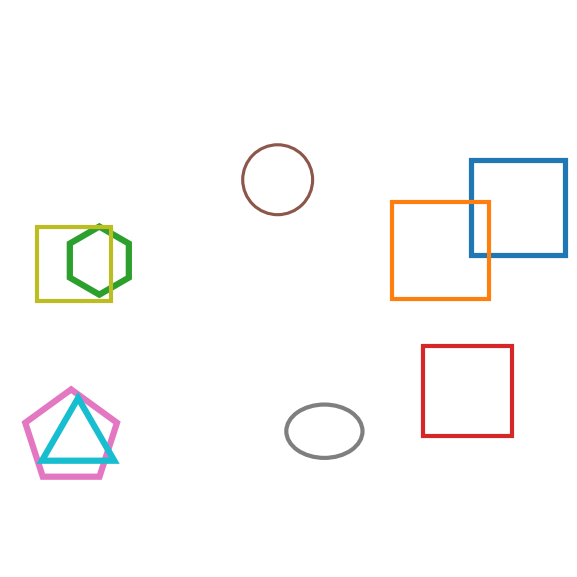[{"shape": "square", "thickness": 2.5, "radius": 0.41, "center": [0.898, 0.64]}, {"shape": "square", "thickness": 2, "radius": 0.42, "center": [0.763, 0.565]}, {"shape": "hexagon", "thickness": 3, "radius": 0.29, "center": [0.172, 0.548]}, {"shape": "square", "thickness": 2, "radius": 0.39, "center": [0.81, 0.322]}, {"shape": "circle", "thickness": 1.5, "radius": 0.3, "center": [0.481, 0.688]}, {"shape": "pentagon", "thickness": 3, "radius": 0.42, "center": [0.123, 0.241]}, {"shape": "oval", "thickness": 2, "radius": 0.33, "center": [0.562, 0.252]}, {"shape": "square", "thickness": 2, "radius": 0.32, "center": [0.129, 0.542]}, {"shape": "triangle", "thickness": 3, "radius": 0.36, "center": [0.135, 0.238]}]